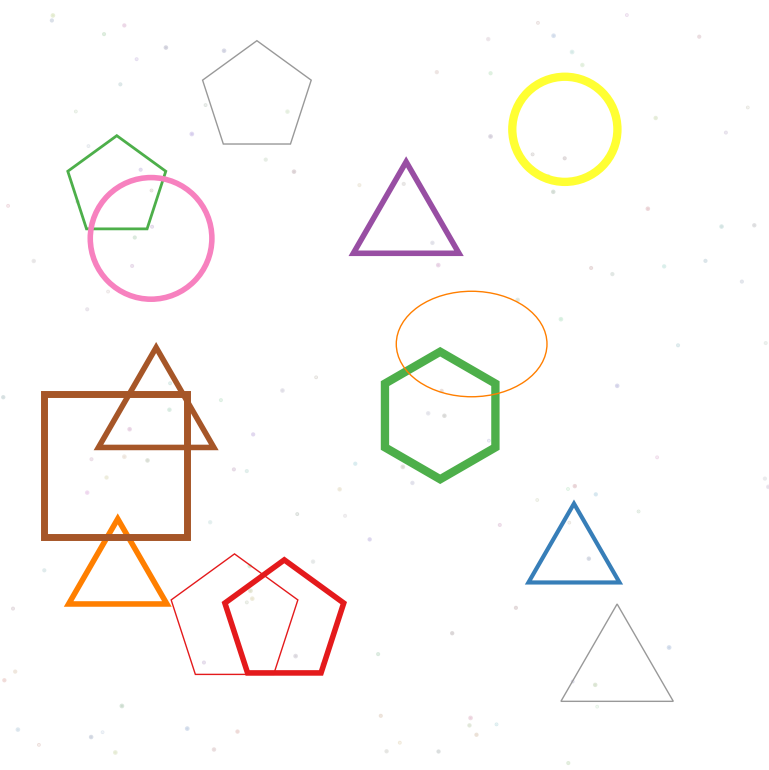[{"shape": "pentagon", "thickness": 2, "radius": 0.41, "center": [0.369, 0.192]}, {"shape": "pentagon", "thickness": 0.5, "radius": 0.43, "center": [0.305, 0.194]}, {"shape": "triangle", "thickness": 1.5, "radius": 0.34, "center": [0.745, 0.278]}, {"shape": "hexagon", "thickness": 3, "radius": 0.41, "center": [0.572, 0.46]}, {"shape": "pentagon", "thickness": 1, "radius": 0.33, "center": [0.152, 0.757]}, {"shape": "triangle", "thickness": 2, "radius": 0.4, "center": [0.527, 0.711]}, {"shape": "triangle", "thickness": 2, "radius": 0.37, "center": [0.153, 0.252]}, {"shape": "oval", "thickness": 0.5, "radius": 0.49, "center": [0.613, 0.553]}, {"shape": "circle", "thickness": 3, "radius": 0.34, "center": [0.734, 0.832]}, {"shape": "triangle", "thickness": 2, "radius": 0.43, "center": [0.203, 0.462]}, {"shape": "square", "thickness": 2.5, "radius": 0.46, "center": [0.15, 0.395]}, {"shape": "circle", "thickness": 2, "radius": 0.39, "center": [0.196, 0.69]}, {"shape": "triangle", "thickness": 0.5, "radius": 0.42, "center": [0.801, 0.131]}, {"shape": "pentagon", "thickness": 0.5, "radius": 0.37, "center": [0.334, 0.873]}]